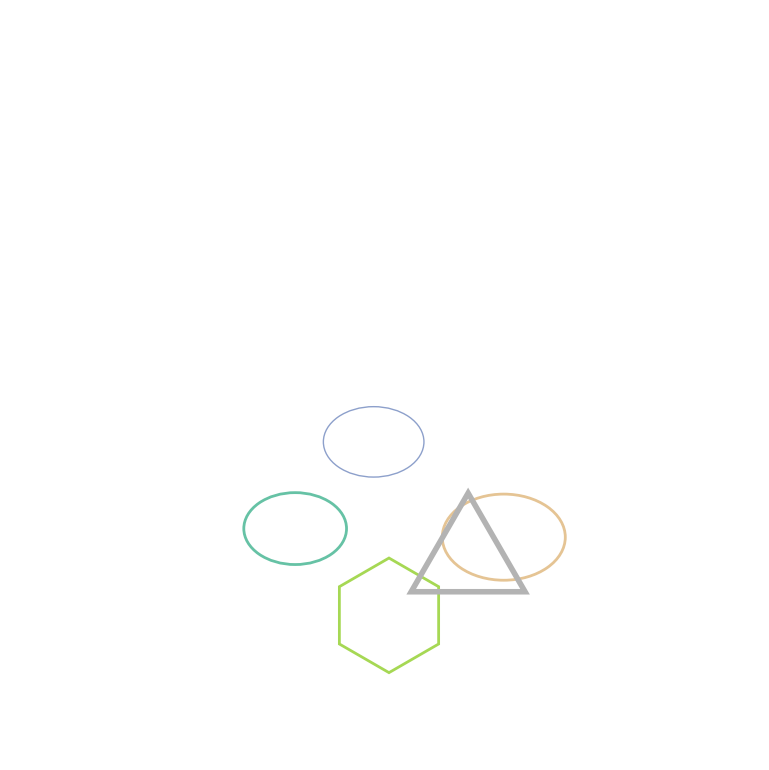[{"shape": "oval", "thickness": 1, "radius": 0.33, "center": [0.383, 0.314]}, {"shape": "oval", "thickness": 0.5, "radius": 0.33, "center": [0.485, 0.426]}, {"shape": "hexagon", "thickness": 1, "radius": 0.37, "center": [0.505, 0.201]}, {"shape": "oval", "thickness": 1, "radius": 0.4, "center": [0.654, 0.302]}, {"shape": "triangle", "thickness": 2, "radius": 0.43, "center": [0.608, 0.274]}]